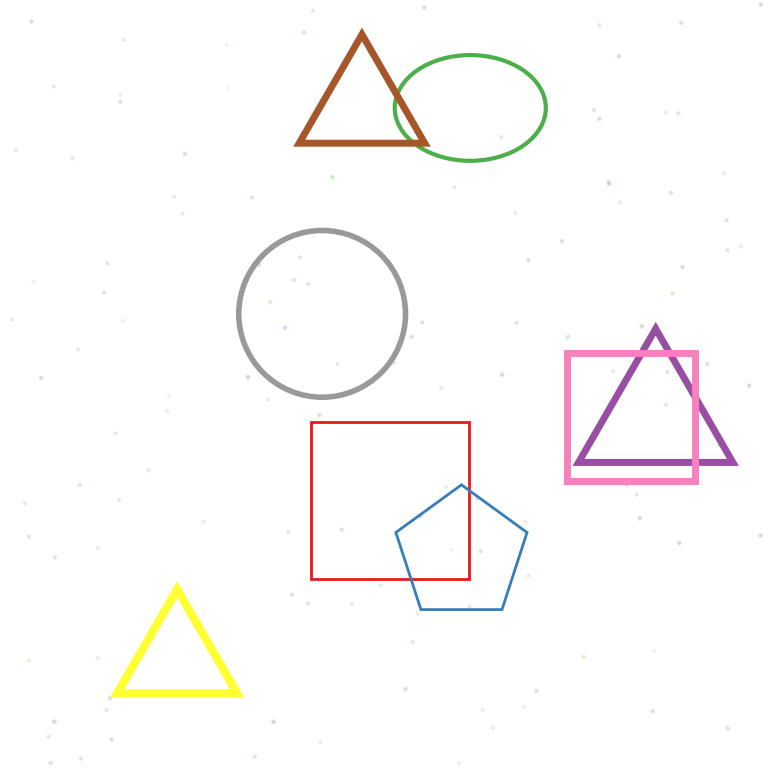[{"shape": "square", "thickness": 1, "radius": 0.51, "center": [0.507, 0.35]}, {"shape": "pentagon", "thickness": 1, "radius": 0.45, "center": [0.599, 0.281]}, {"shape": "oval", "thickness": 1.5, "radius": 0.49, "center": [0.611, 0.86]}, {"shape": "triangle", "thickness": 2.5, "radius": 0.58, "center": [0.852, 0.457]}, {"shape": "triangle", "thickness": 3, "radius": 0.45, "center": [0.23, 0.145]}, {"shape": "triangle", "thickness": 2.5, "radius": 0.47, "center": [0.47, 0.861]}, {"shape": "square", "thickness": 2.5, "radius": 0.42, "center": [0.82, 0.458]}, {"shape": "circle", "thickness": 2, "radius": 0.54, "center": [0.418, 0.592]}]